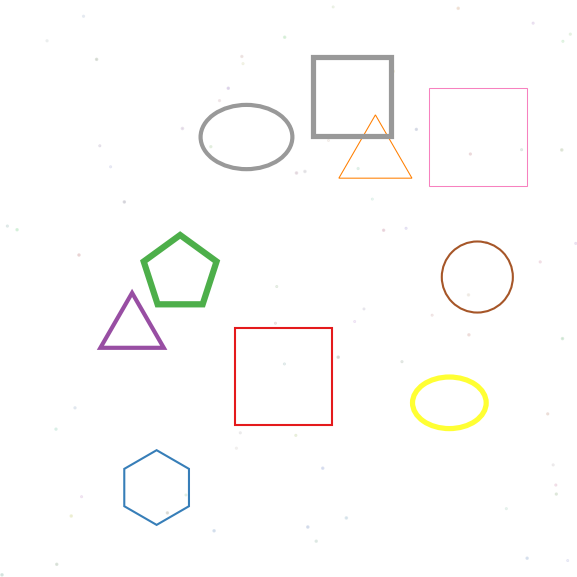[{"shape": "square", "thickness": 1, "radius": 0.42, "center": [0.49, 0.348]}, {"shape": "hexagon", "thickness": 1, "radius": 0.32, "center": [0.271, 0.155]}, {"shape": "pentagon", "thickness": 3, "radius": 0.33, "center": [0.312, 0.526]}, {"shape": "triangle", "thickness": 2, "radius": 0.32, "center": [0.229, 0.429]}, {"shape": "triangle", "thickness": 0.5, "radius": 0.37, "center": [0.65, 0.727]}, {"shape": "oval", "thickness": 2.5, "radius": 0.32, "center": [0.778, 0.302]}, {"shape": "circle", "thickness": 1, "radius": 0.31, "center": [0.827, 0.519]}, {"shape": "square", "thickness": 0.5, "radius": 0.42, "center": [0.827, 0.762]}, {"shape": "square", "thickness": 2.5, "radius": 0.34, "center": [0.61, 0.832]}, {"shape": "oval", "thickness": 2, "radius": 0.4, "center": [0.427, 0.762]}]